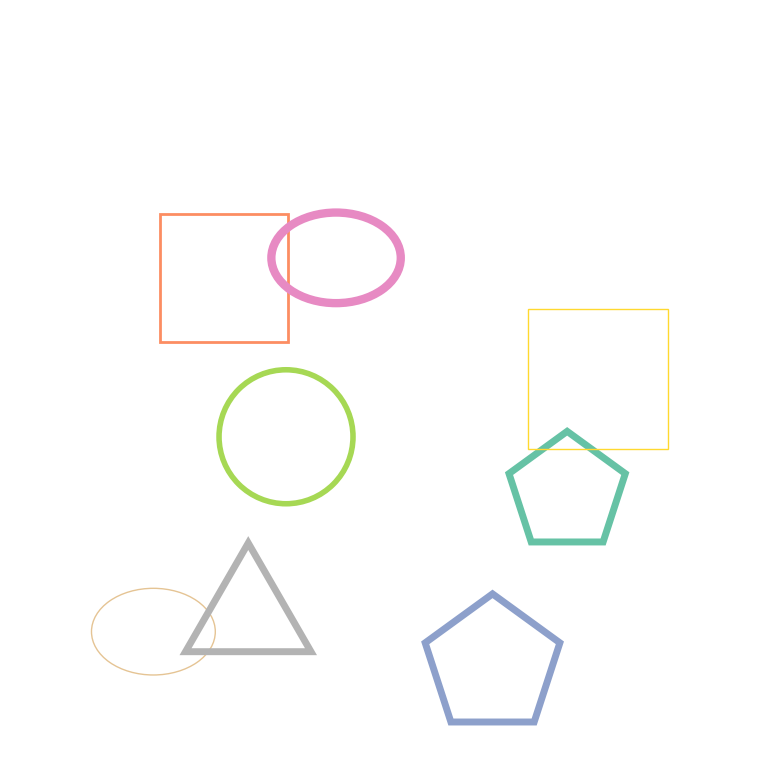[{"shape": "pentagon", "thickness": 2.5, "radius": 0.4, "center": [0.737, 0.36]}, {"shape": "square", "thickness": 1, "radius": 0.42, "center": [0.291, 0.639]}, {"shape": "pentagon", "thickness": 2.5, "radius": 0.46, "center": [0.64, 0.137]}, {"shape": "oval", "thickness": 3, "radius": 0.42, "center": [0.436, 0.665]}, {"shape": "circle", "thickness": 2, "radius": 0.43, "center": [0.371, 0.433]}, {"shape": "square", "thickness": 0.5, "radius": 0.45, "center": [0.777, 0.508]}, {"shape": "oval", "thickness": 0.5, "radius": 0.4, "center": [0.199, 0.18]}, {"shape": "triangle", "thickness": 2.5, "radius": 0.47, "center": [0.322, 0.201]}]